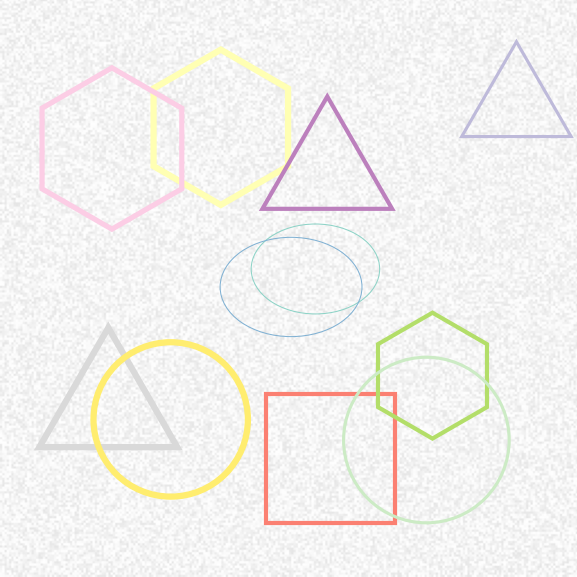[{"shape": "oval", "thickness": 0.5, "radius": 0.56, "center": [0.546, 0.533]}, {"shape": "hexagon", "thickness": 3, "radius": 0.67, "center": [0.382, 0.779]}, {"shape": "triangle", "thickness": 1.5, "radius": 0.55, "center": [0.894, 0.817]}, {"shape": "square", "thickness": 2, "radius": 0.56, "center": [0.573, 0.205]}, {"shape": "oval", "thickness": 0.5, "radius": 0.61, "center": [0.504, 0.502]}, {"shape": "hexagon", "thickness": 2, "radius": 0.54, "center": [0.749, 0.349]}, {"shape": "hexagon", "thickness": 2.5, "radius": 0.7, "center": [0.194, 0.742]}, {"shape": "triangle", "thickness": 3, "radius": 0.69, "center": [0.188, 0.294]}, {"shape": "triangle", "thickness": 2, "radius": 0.65, "center": [0.567, 0.702]}, {"shape": "circle", "thickness": 1.5, "radius": 0.72, "center": [0.738, 0.237]}, {"shape": "circle", "thickness": 3, "radius": 0.67, "center": [0.296, 0.273]}]